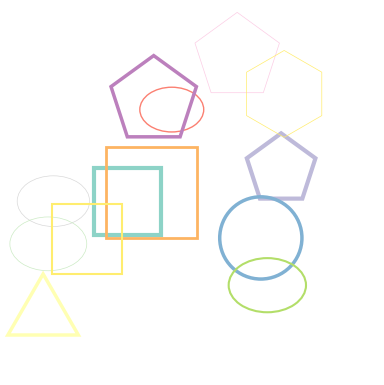[{"shape": "square", "thickness": 3, "radius": 0.43, "center": [0.331, 0.477]}, {"shape": "triangle", "thickness": 2.5, "radius": 0.53, "center": [0.112, 0.183]}, {"shape": "pentagon", "thickness": 3, "radius": 0.47, "center": [0.73, 0.56]}, {"shape": "oval", "thickness": 1, "radius": 0.41, "center": [0.446, 0.715]}, {"shape": "circle", "thickness": 2.5, "radius": 0.53, "center": [0.677, 0.382]}, {"shape": "square", "thickness": 2, "radius": 0.59, "center": [0.394, 0.5]}, {"shape": "oval", "thickness": 1.5, "radius": 0.5, "center": [0.694, 0.259]}, {"shape": "pentagon", "thickness": 0.5, "radius": 0.58, "center": [0.616, 0.853]}, {"shape": "oval", "thickness": 0.5, "radius": 0.47, "center": [0.139, 0.478]}, {"shape": "pentagon", "thickness": 2.5, "radius": 0.58, "center": [0.399, 0.739]}, {"shape": "oval", "thickness": 0.5, "radius": 0.5, "center": [0.126, 0.367]}, {"shape": "square", "thickness": 1.5, "radius": 0.46, "center": [0.227, 0.379]}, {"shape": "hexagon", "thickness": 0.5, "radius": 0.56, "center": [0.738, 0.756]}]